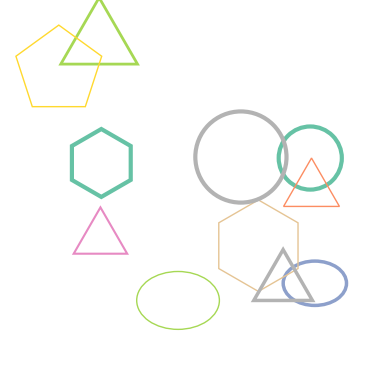[{"shape": "circle", "thickness": 3, "radius": 0.41, "center": [0.806, 0.59]}, {"shape": "hexagon", "thickness": 3, "radius": 0.44, "center": [0.263, 0.577]}, {"shape": "triangle", "thickness": 1, "radius": 0.42, "center": [0.809, 0.506]}, {"shape": "oval", "thickness": 2.5, "radius": 0.41, "center": [0.818, 0.264]}, {"shape": "triangle", "thickness": 1.5, "radius": 0.4, "center": [0.261, 0.381]}, {"shape": "oval", "thickness": 1, "radius": 0.54, "center": [0.462, 0.22]}, {"shape": "triangle", "thickness": 2, "radius": 0.58, "center": [0.258, 0.891]}, {"shape": "pentagon", "thickness": 1, "radius": 0.59, "center": [0.153, 0.818]}, {"shape": "hexagon", "thickness": 1, "radius": 0.59, "center": [0.671, 0.362]}, {"shape": "circle", "thickness": 3, "radius": 0.59, "center": [0.626, 0.592]}, {"shape": "triangle", "thickness": 2.5, "radius": 0.44, "center": [0.735, 0.264]}]